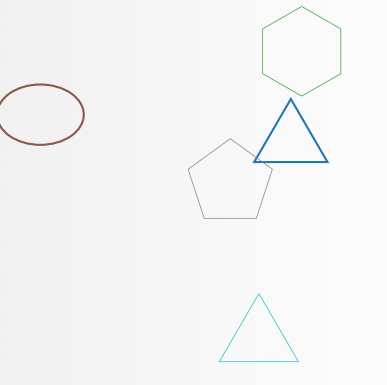[{"shape": "triangle", "thickness": 1.5, "radius": 0.55, "center": [0.751, 0.634]}, {"shape": "hexagon", "thickness": 0.5, "radius": 0.58, "center": [0.779, 0.867]}, {"shape": "oval", "thickness": 1.5, "radius": 0.56, "center": [0.104, 0.702]}, {"shape": "pentagon", "thickness": 0.5, "radius": 0.57, "center": [0.594, 0.525]}, {"shape": "triangle", "thickness": 0.5, "radius": 0.59, "center": [0.668, 0.119]}]